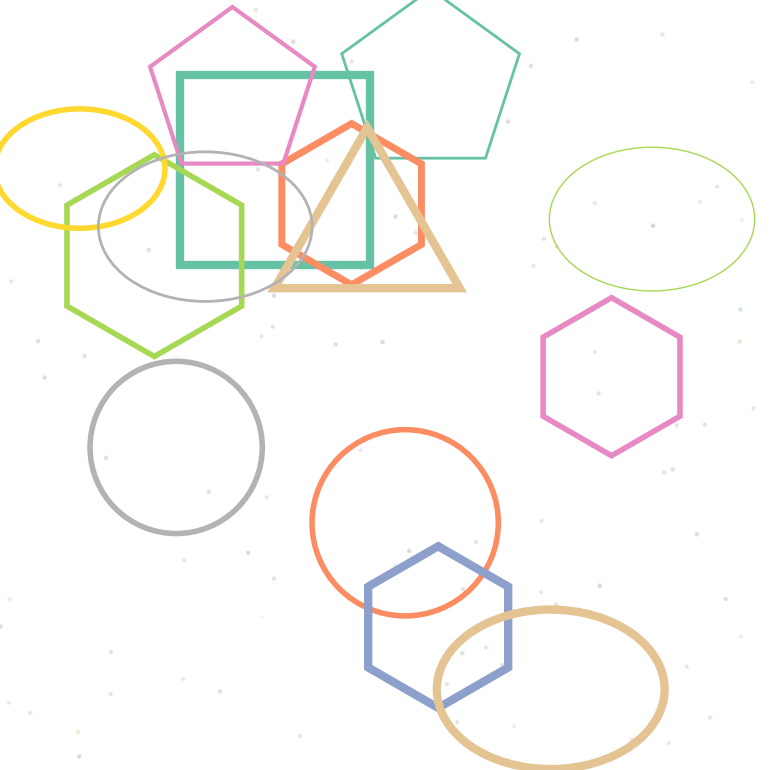[{"shape": "square", "thickness": 3, "radius": 0.62, "center": [0.357, 0.78]}, {"shape": "pentagon", "thickness": 1, "radius": 0.61, "center": [0.559, 0.893]}, {"shape": "hexagon", "thickness": 2.5, "radius": 0.52, "center": [0.457, 0.735]}, {"shape": "circle", "thickness": 2, "radius": 0.6, "center": [0.526, 0.321]}, {"shape": "hexagon", "thickness": 3, "radius": 0.52, "center": [0.569, 0.186]}, {"shape": "pentagon", "thickness": 1.5, "radius": 0.56, "center": [0.302, 0.879]}, {"shape": "hexagon", "thickness": 2, "radius": 0.51, "center": [0.794, 0.511]}, {"shape": "oval", "thickness": 0.5, "radius": 0.67, "center": [0.847, 0.715]}, {"shape": "hexagon", "thickness": 2, "radius": 0.66, "center": [0.2, 0.668]}, {"shape": "oval", "thickness": 2, "radius": 0.55, "center": [0.104, 0.781]}, {"shape": "triangle", "thickness": 3, "radius": 0.69, "center": [0.477, 0.695]}, {"shape": "oval", "thickness": 3, "radius": 0.74, "center": [0.715, 0.105]}, {"shape": "circle", "thickness": 2, "radius": 0.56, "center": [0.229, 0.419]}, {"shape": "oval", "thickness": 1, "radius": 0.69, "center": [0.267, 0.706]}]